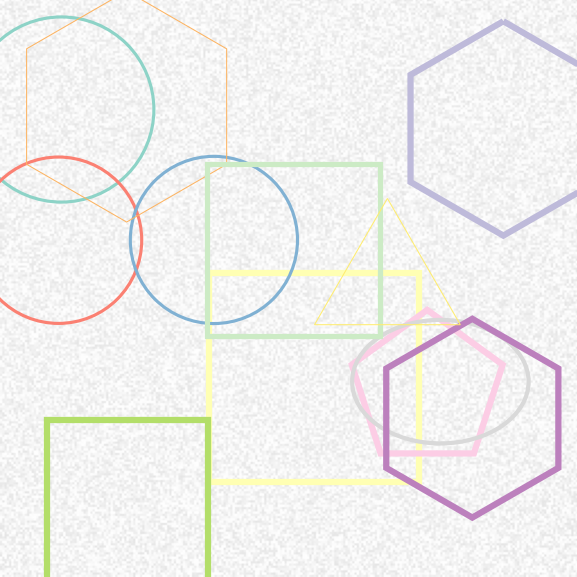[{"shape": "circle", "thickness": 1.5, "radius": 0.8, "center": [0.106, 0.809]}, {"shape": "square", "thickness": 3, "radius": 0.91, "center": [0.544, 0.346]}, {"shape": "hexagon", "thickness": 3, "radius": 0.93, "center": [0.872, 0.777]}, {"shape": "circle", "thickness": 1.5, "radius": 0.72, "center": [0.101, 0.583]}, {"shape": "circle", "thickness": 1.5, "radius": 0.72, "center": [0.37, 0.584]}, {"shape": "hexagon", "thickness": 0.5, "radius": 1.0, "center": [0.219, 0.815]}, {"shape": "square", "thickness": 3, "radius": 0.7, "center": [0.221, 0.133]}, {"shape": "pentagon", "thickness": 3, "radius": 0.69, "center": [0.74, 0.325]}, {"shape": "oval", "thickness": 2, "radius": 0.76, "center": [0.763, 0.338]}, {"shape": "hexagon", "thickness": 3, "radius": 0.86, "center": [0.818, 0.275]}, {"shape": "square", "thickness": 2.5, "radius": 0.75, "center": [0.508, 0.566]}, {"shape": "triangle", "thickness": 0.5, "radius": 0.73, "center": [0.671, 0.51]}]